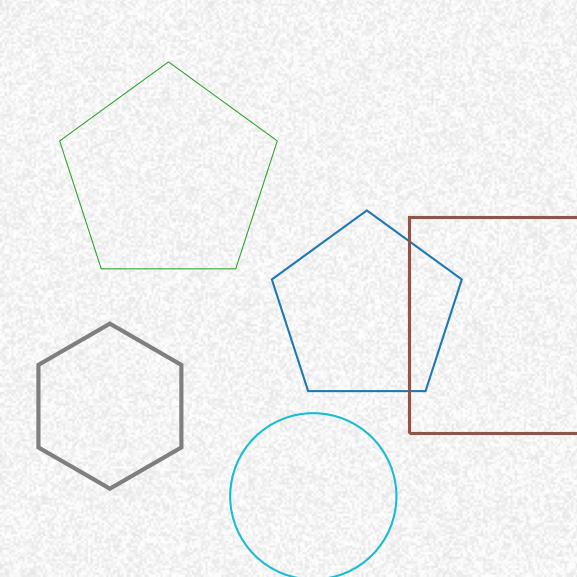[{"shape": "pentagon", "thickness": 1, "radius": 0.86, "center": [0.635, 0.462]}, {"shape": "pentagon", "thickness": 0.5, "radius": 0.99, "center": [0.292, 0.694]}, {"shape": "square", "thickness": 1.5, "radius": 0.93, "center": [0.895, 0.436]}, {"shape": "hexagon", "thickness": 2, "radius": 0.71, "center": [0.19, 0.296]}, {"shape": "circle", "thickness": 1, "radius": 0.72, "center": [0.542, 0.14]}]